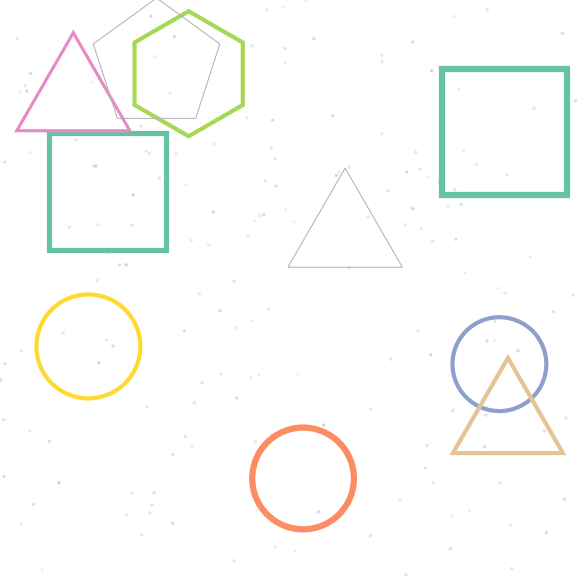[{"shape": "square", "thickness": 2.5, "radius": 0.51, "center": [0.186, 0.668]}, {"shape": "square", "thickness": 3, "radius": 0.54, "center": [0.873, 0.771]}, {"shape": "circle", "thickness": 3, "radius": 0.44, "center": [0.525, 0.171]}, {"shape": "circle", "thickness": 2, "radius": 0.41, "center": [0.865, 0.369]}, {"shape": "triangle", "thickness": 1.5, "radius": 0.57, "center": [0.127, 0.829]}, {"shape": "hexagon", "thickness": 2, "radius": 0.54, "center": [0.327, 0.871]}, {"shape": "circle", "thickness": 2, "radius": 0.45, "center": [0.153, 0.399]}, {"shape": "triangle", "thickness": 2, "radius": 0.55, "center": [0.88, 0.27]}, {"shape": "triangle", "thickness": 0.5, "radius": 0.57, "center": [0.598, 0.594]}, {"shape": "pentagon", "thickness": 0.5, "radius": 0.58, "center": [0.271, 0.887]}]